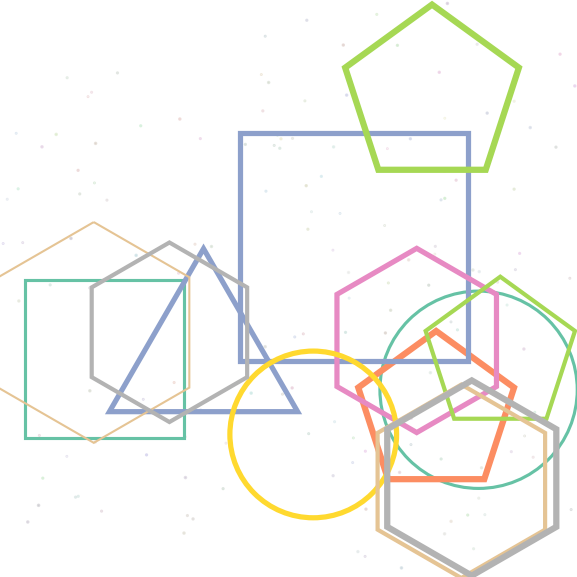[{"shape": "circle", "thickness": 1.5, "radius": 0.85, "center": [0.829, 0.324]}, {"shape": "square", "thickness": 1.5, "radius": 0.69, "center": [0.182, 0.377]}, {"shape": "pentagon", "thickness": 3, "radius": 0.71, "center": [0.755, 0.284]}, {"shape": "square", "thickness": 2.5, "radius": 0.99, "center": [0.613, 0.571]}, {"shape": "triangle", "thickness": 2.5, "radius": 0.94, "center": [0.352, 0.38]}, {"shape": "hexagon", "thickness": 2.5, "radius": 0.8, "center": [0.722, 0.41]}, {"shape": "pentagon", "thickness": 2, "radius": 0.68, "center": [0.866, 0.384]}, {"shape": "pentagon", "thickness": 3, "radius": 0.79, "center": [0.748, 0.833]}, {"shape": "circle", "thickness": 2.5, "radius": 0.72, "center": [0.542, 0.247]}, {"shape": "hexagon", "thickness": 1, "radius": 0.96, "center": [0.162, 0.423]}, {"shape": "hexagon", "thickness": 2, "radius": 0.84, "center": [0.799, 0.166]}, {"shape": "hexagon", "thickness": 2, "radius": 0.78, "center": [0.293, 0.424]}, {"shape": "hexagon", "thickness": 3, "radius": 0.85, "center": [0.817, 0.171]}]